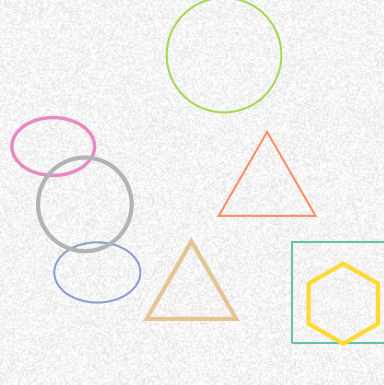[{"shape": "square", "thickness": 1.5, "radius": 0.66, "center": [0.891, 0.24]}, {"shape": "triangle", "thickness": 1.5, "radius": 0.73, "center": [0.694, 0.512]}, {"shape": "oval", "thickness": 1.5, "radius": 0.56, "center": [0.253, 0.292]}, {"shape": "oval", "thickness": 2.5, "radius": 0.54, "center": [0.138, 0.619]}, {"shape": "circle", "thickness": 1.5, "radius": 0.74, "center": [0.582, 0.857]}, {"shape": "hexagon", "thickness": 3, "radius": 0.52, "center": [0.892, 0.211]}, {"shape": "triangle", "thickness": 3, "radius": 0.67, "center": [0.497, 0.239]}, {"shape": "circle", "thickness": 3, "radius": 0.61, "center": [0.22, 0.469]}]